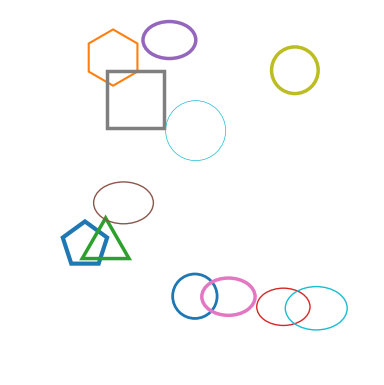[{"shape": "circle", "thickness": 2, "radius": 0.29, "center": [0.506, 0.231]}, {"shape": "pentagon", "thickness": 3, "radius": 0.3, "center": [0.221, 0.364]}, {"shape": "hexagon", "thickness": 1.5, "radius": 0.37, "center": [0.294, 0.85]}, {"shape": "triangle", "thickness": 2.5, "radius": 0.35, "center": [0.274, 0.364]}, {"shape": "oval", "thickness": 1, "radius": 0.35, "center": [0.736, 0.203]}, {"shape": "oval", "thickness": 2.5, "radius": 0.34, "center": [0.44, 0.896]}, {"shape": "oval", "thickness": 1, "radius": 0.39, "center": [0.321, 0.473]}, {"shape": "oval", "thickness": 2.5, "radius": 0.35, "center": [0.593, 0.229]}, {"shape": "square", "thickness": 2.5, "radius": 0.37, "center": [0.351, 0.741]}, {"shape": "circle", "thickness": 2.5, "radius": 0.3, "center": [0.766, 0.818]}, {"shape": "circle", "thickness": 0.5, "radius": 0.39, "center": [0.508, 0.661]}, {"shape": "oval", "thickness": 1, "radius": 0.4, "center": [0.821, 0.199]}]